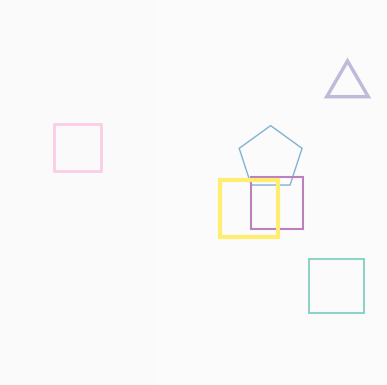[{"shape": "square", "thickness": 1.5, "radius": 0.35, "center": [0.868, 0.258]}, {"shape": "triangle", "thickness": 2.5, "radius": 0.31, "center": [0.897, 0.78]}, {"shape": "pentagon", "thickness": 1, "radius": 0.43, "center": [0.698, 0.588]}, {"shape": "square", "thickness": 2, "radius": 0.3, "center": [0.2, 0.617]}, {"shape": "square", "thickness": 1.5, "radius": 0.34, "center": [0.715, 0.473]}, {"shape": "square", "thickness": 3, "radius": 0.37, "center": [0.642, 0.457]}]